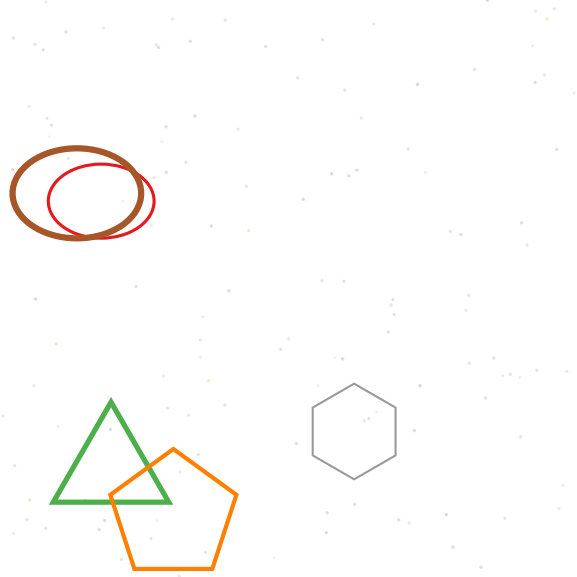[{"shape": "oval", "thickness": 1.5, "radius": 0.46, "center": [0.175, 0.651]}, {"shape": "triangle", "thickness": 2.5, "radius": 0.58, "center": [0.192, 0.187]}, {"shape": "pentagon", "thickness": 2, "radius": 0.57, "center": [0.3, 0.107]}, {"shape": "oval", "thickness": 3, "radius": 0.56, "center": [0.133, 0.664]}, {"shape": "hexagon", "thickness": 1, "radius": 0.41, "center": [0.613, 0.252]}]